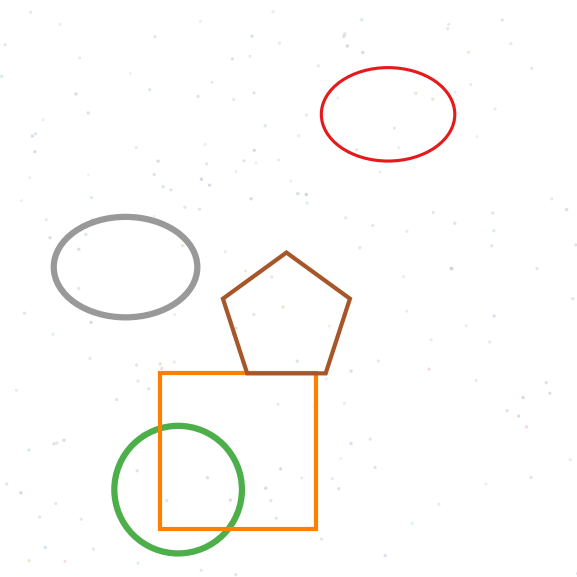[{"shape": "oval", "thickness": 1.5, "radius": 0.58, "center": [0.672, 0.801]}, {"shape": "circle", "thickness": 3, "radius": 0.55, "center": [0.308, 0.151]}, {"shape": "square", "thickness": 2, "radius": 0.68, "center": [0.412, 0.218]}, {"shape": "pentagon", "thickness": 2, "radius": 0.58, "center": [0.496, 0.446]}, {"shape": "oval", "thickness": 3, "radius": 0.62, "center": [0.217, 0.537]}]